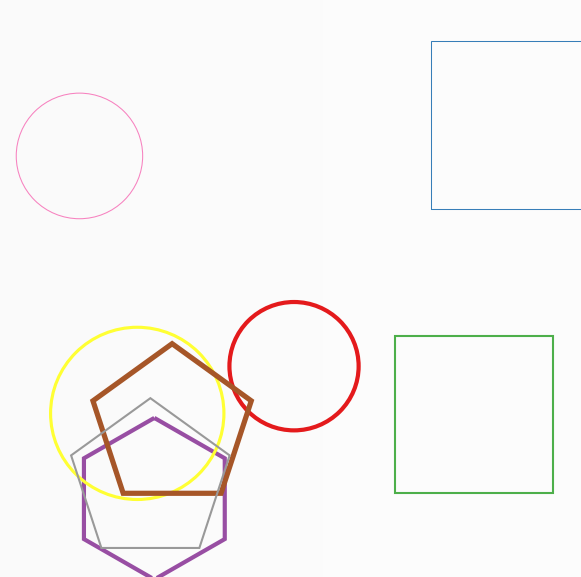[{"shape": "circle", "thickness": 2, "radius": 0.56, "center": [0.506, 0.365]}, {"shape": "square", "thickness": 0.5, "radius": 0.73, "center": [0.887, 0.783]}, {"shape": "square", "thickness": 1, "radius": 0.68, "center": [0.816, 0.281]}, {"shape": "hexagon", "thickness": 2, "radius": 0.7, "center": [0.266, 0.136]}, {"shape": "circle", "thickness": 1.5, "radius": 0.75, "center": [0.236, 0.283]}, {"shape": "pentagon", "thickness": 2.5, "radius": 0.72, "center": [0.296, 0.261]}, {"shape": "circle", "thickness": 0.5, "radius": 0.54, "center": [0.137, 0.729]}, {"shape": "pentagon", "thickness": 1, "radius": 0.72, "center": [0.259, 0.166]}]